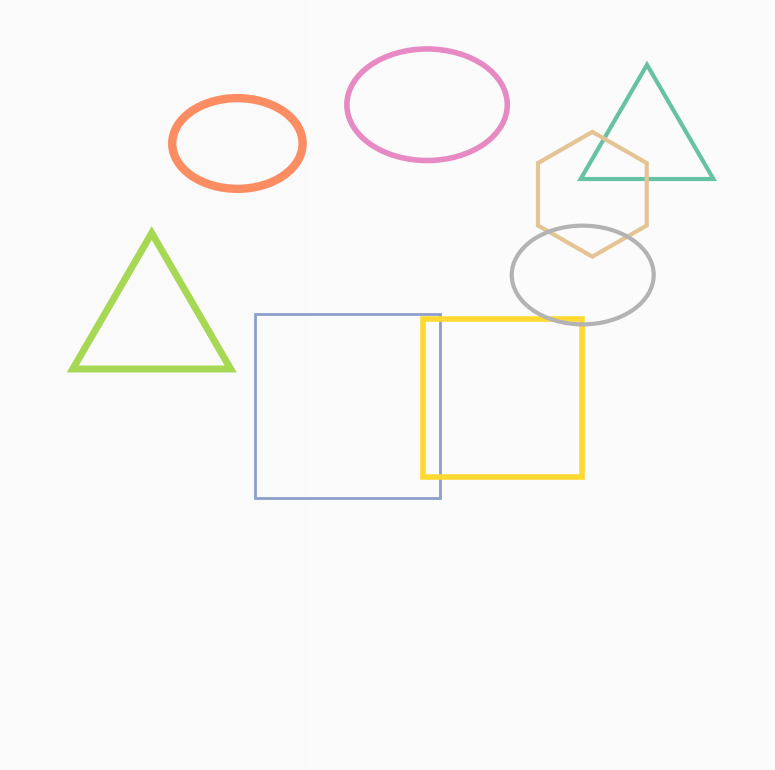[{"shape": "triangle", "thickness": 1.5, "radius": 0.49, "center": [0.835, 0.817]}, {"shape": "oval", "thickness": 3, "radius": 0.42, "center": [0.306, 0.814]}, {"shape": "square", "thickness": 1, "radius": 0.6, "center": [0.448, 0.472]}, {"shape": "oval", "thickness": 2, "radius": 0.52, "center": [0.551, 0.864]}, {"shape": "triangle", "thickness": 2.5, "radius": 0.59, "center": [0.196, 0.58]}, {"shape": "square", "thickness": 2, "radius": 0.51, "center": [0.648, 0.483]}, {"shape": "hexagon", "thickness": 1.5, "radius": 0.41, "center": [0.764, 0.748]}, {"shape": "oval", "thickness": 1.5, "radius": 0.46, "center": [0.752, 0.643]}]